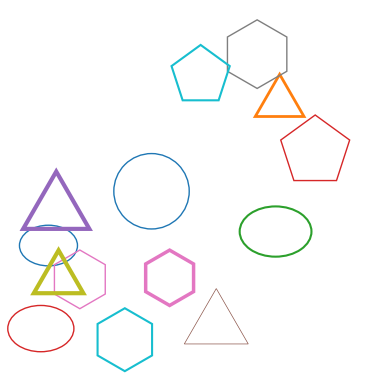[{"shape": "oval", "thickness": 1, "radius": 0.38, "center": [0.126, 0.362]}, {"shape": "circle", "thickness": 1, "radius": 0.49, "center": [0.394, 0.503]}, {"shape": "triangle", "thickness": 2, "radius": 0.37, "center": [0.726, 0.734]}, {"shape": "oval", "thickness": 1.5, "radius": 0.47, "center": [0.716, 0.399]}, {"shape": "oval", "thickness": 1, "radius": 0.43, "center": [0.106, 0.147]}, {"shape": "pentagon", "thickness": 1, "radius": 0.47, "center": [0.819, 0.607]}, {"shape": "triangle", "thickness": 3, "radius": 0.5, "center": [0.146, 0.455]}, {"shape": "triangle", "thickness": 0.5, "radius": 0.48, "center": [0.562, 0.155]}, {"shape": "hexagon", "thickness": 2.5, "radius": 0.36, "center": [0.441, 0.278]}, {"shape": "hexagon", "thickness": 1, "radius": 0.38, "center": [0.207, 0.274]}, {"shape": "hexagon", "thickness": 1, "radius": 0.45, "center": [0.668, 0.859]}, {"shape": "triangle", "thickness": 3, "radius": 0.37, "center": [0.152, 0.276]}, {"shape": "pentagon", "thickness": 1.5, "radius": 0.4, "center": [0.521, 0.804]}, {"shape": "hexagon", "thickness": 1.5, "radius": 0.41, "center": [0.324, 0.118]}]